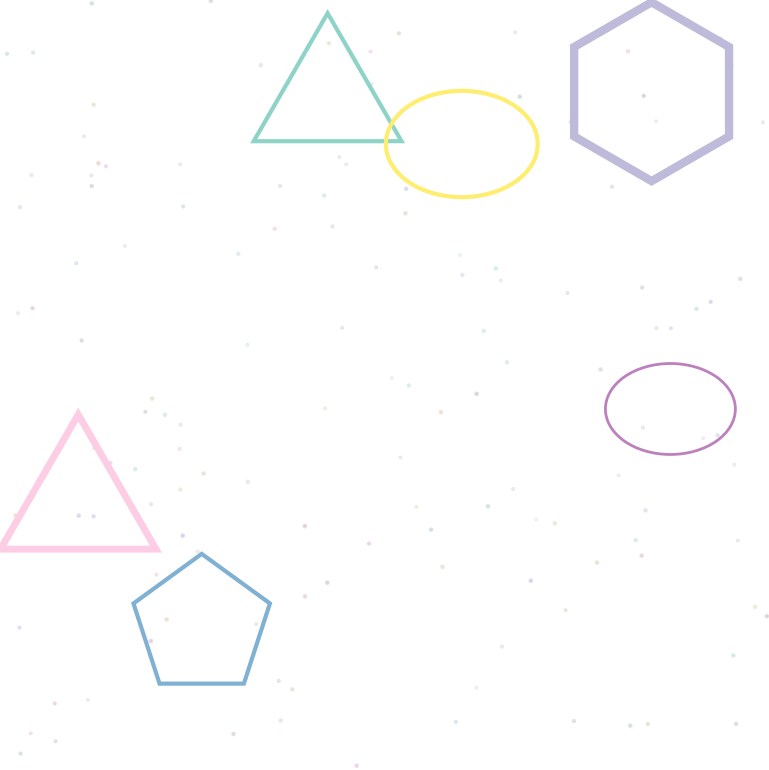[{"shape": "triangle", "thickness": 1.5, "radius": 0.55, "center": [0.425, 0.872]}, {"shape": "hexagon", "thickness": 3, "radius": 0.58, "center": [0.846, 0.881]}, {"shape": "pentagon", "thickness": 1.5, "radius": 0.47, "center": [0.262, 0.188]}, {"shape": "triangle", "thickness": 2.5, "radius": 0.58, "center": [0.102, 0.345]}, {"shape": "oval", "thickness": 1, "radius": 0.42, "center": [0.871, 0.469]}, {"shape": "oval", "thickness": 1.5, "radius": 0.49, "center": [0.6, 0.813]}]